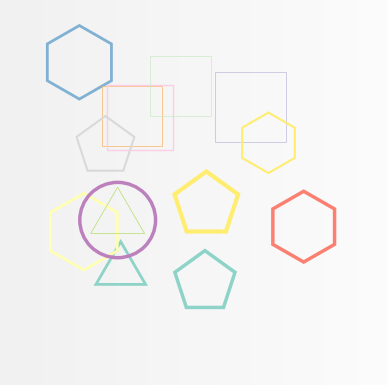[{"shape": "triangle", "thickness": 2, "radius": 0.37, "center": [0.312, 0.298]}, {"shape": "pentagon", "thickness": 2.5, "radius": 0.41, "center": [0.529, 0.267]}, {"shape": "hexagon", "thickness": 2, "radius": 0.5, "center": [0.216, 0.398]}, {"shape": "square", "thickness": 0.5, "radius": 0.46, "center": [0.647, 0.722]}, {"shape": "hexagon", "thickness": 2.5, "radius": 0.46, "center": [0.784, 0.411]}, {"shape": "hexagon", "thickness": 2, "radius": 0.48, "center": [0.205, 0.838]}, {"shape": "square", "thickness": 0.5, "radius": 0.39, "center": [0.341, 0.698]}, {"shape": "triangle", "thickness": 0.5, "radius": 0.4, "center": [0.304, 0.434]}, {"shape": "square", "thickness": 1, "radius": 0.42, "center": [0.36, 0.695]}, {"shape": "pentagon", "thickness": 1.5, "radius": 0.39, "center": [0.272, 0.62]}, {"shape": "circle", "thickness": 2.5, "radius": 0.49, "center": [0.304, 0.428]}, {"shape": "square", "thickness": 0.5, "radius": 0.39, "center": [0.466, 0.777]}, {"shape": "pentagon", "thickness": 3, "radius": 0.43, "center": [0.532, 0.468]}, {"shape": "hexagon", "thickness": 1.5, "radius": 0.39, "center": [0.693, 0.629]}]